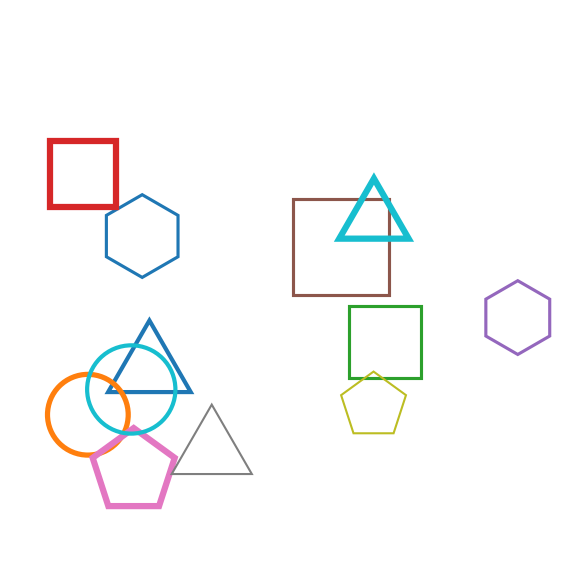[{"shape": "hexagon", "thickness": 1.5, "radius": 0.36, "center": [0.246, 0.59]}, {"shape": "triangle", "thickness": 2, "radius": 0.41, "center": [0.259, 0.362]}, {"shape": "circle", "thickness": 2.5, "radius": 0.35, "center": [0.152, 0.281]}, {"shape": "square", "thickness": 1.5, "radius": 0.31, "center": [0.666, 0.407]}, {"shape": "square", "thickness": 3, "radius": 0.29, "center": [0.144, 0.698]}, {"shape": "hexagon", "thickness": 1.5, "radius": 0.32, "center": [0.897, 0.449]}, {"shape": "square", "thickness": 1.5, "radius": 0.42, "center": [0.591, 0.572]}, {"shape": "pentagon", "thickness": 3, "radius": 0.37, "center": [0.231, 0.183]}, {"shape": "triangle", "thickness": 1, "radius": 0.4, "center": [0.367, 0.218]}, {"shape": "pentagon", "thickness": 1, "radius": 0.3, "center": [0.647, 0.297]}, {"shape": "triangle", "thickness": 3, "radius": 0.35, "center": [0.648, 0.621]}, {"shape": "circle", "thickness": 2, "radius": 0.38, "center": [0.227, 0.325]}]